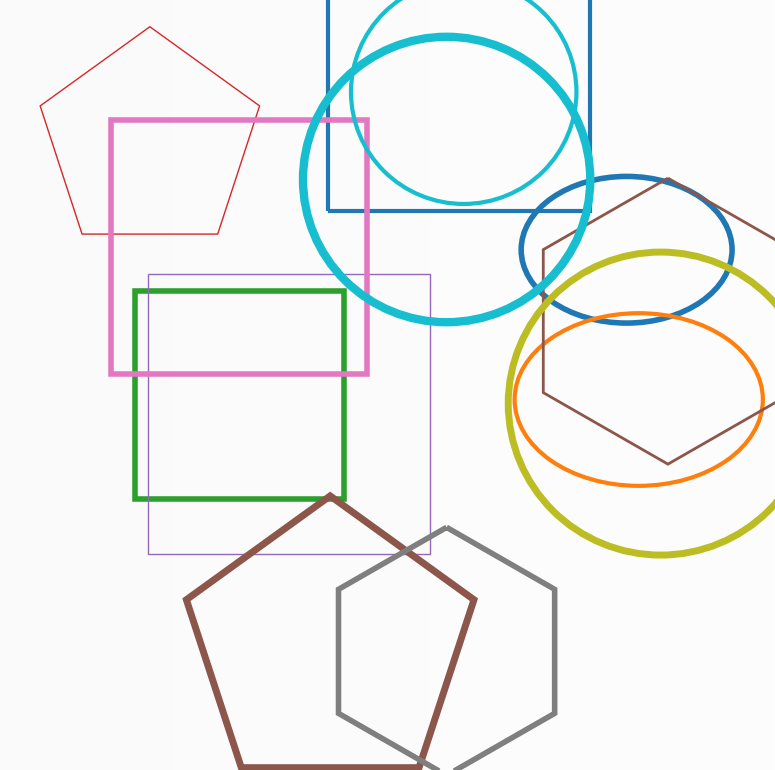[{"shape": "oval", "thickness": 2, "radius": 0.68, "center": [0.809, 0.676]}, {"shape": "square", "thickness": 1.5, "radius": 0.85, "center": [0.592, 0.895]}, {"shape": "oval", "thickness": 1.5, "radius": 0.8, "center": [0.824, 0.481]}, {"shape": "square", "thickness": 2, "radius": 0.68, "center": [0.309, 0.487]}, {"shape": "pentagon", "thickness": 0.5, "radius": 0.74, "center": [0.193, 0.816]}, {"shape": "square", "thickness": 0.5, "radius": 0.91, "center": [0.373, 0.462]}, {"shape": "pentagon", "thickness": 2.5, "radius": 0.98, "center": [0.426, 0.161]}, {"shape": "hexagon", "thickness": 1, "radius": 0.93, "center": [0.862, 0.583]}, {"shape": "square", "thickness": 2, "radius": 0.83, "center": [0.308, 0.679]}, {"shape": "hexagon", "thickness": 2, "radius": 0.81, "center": [0.576, 0.154]}, {"shape": "circle", "thickness": 2.5, "radius": 0.98, "center": [0.853, 0.476]}, {"shape": "circle", "thickness": 3, "radius": 0.93, "center": [0.576, 0.767]}, {"shape": "circle", "thickness": 1.5, "radius": 0.73, "center": [0.598, 0.881]}]